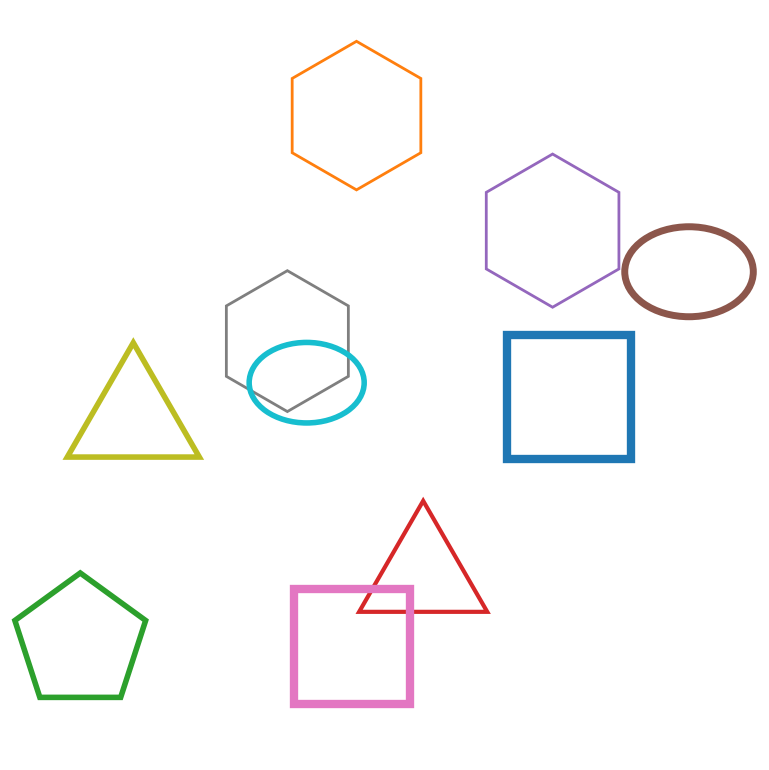[{"shape": "square", "thickness": 3, "radius": 0.4, "center": [0.739, 0.484]}, {"shape": "hexagon", "thickness": 1, "radius": 0.48, "center": [0.463, 0.85]}, {"shape": "pentagon", "thickness": 2, "radius": 0.45, "center": [0.104, 0.167]}, {"shape": "triangle", "thickness": 1.5, "radius": 0.48, "center": [0.55, 0.253]}, {"shape": "hexagon", "thickness": 1, "radius": 0.5, "center": [0.718, 0.7]}, {"shape": "oval", "thickness": 2.5, "radius": 0.42, "center": [0.895, 0.647]}, {"shape": "square", "thickness": 3, "radius": 0.38, "center": [0.457, 0.161]}, {"shape": "hexagon", "thickness": 1, "radius": 0.46, "center": [0.373, 0.557]}, {"shape": "triangle", "thickness": 2, "radius": 0.49, "center": [0.173, 0.456]}, {"shape": "oval", "thickness": 2, "radius": 0.37, "center": [0.398, 0.503]}]